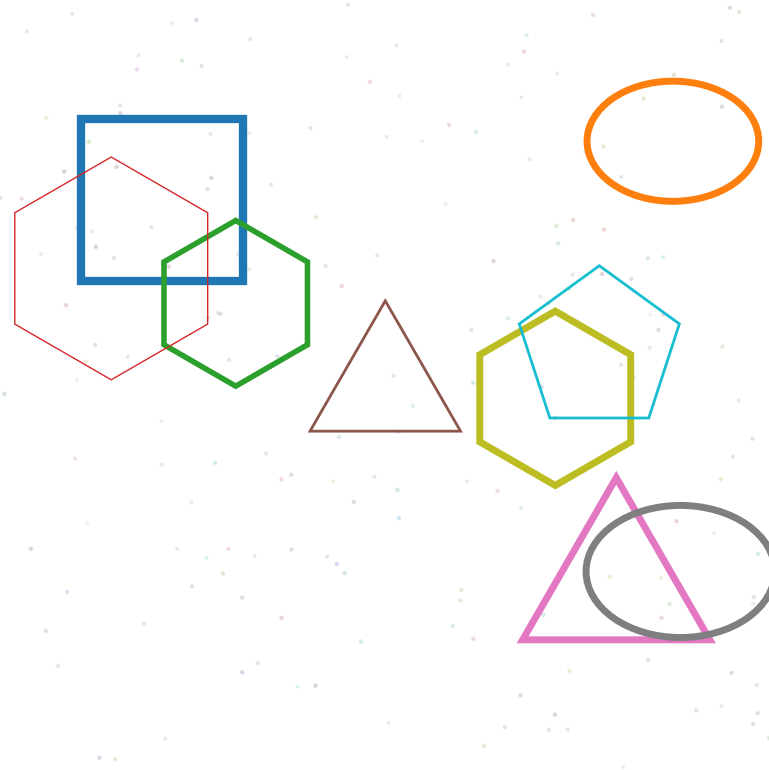[{"shape": "square", "thickness": 3, "radius": 0.53, "center": [0.21, 0.741]}, {"shape": "oval", "thickness": 2.5, "radius": 0.56, "center": [0.874, 0.817]}, {"shape": "hexagon", "thickness": 2, "radius": 0.54, "center": [0.306, 0.606]}, {"shape": "hexagon", "thickness": 0.5, "radius": 0.72, "center": [0.144, 0.651]}, {"shape": "triangle", "thickness": 1, "radius": 0.56, "center": [0.5, 0.496]}, {"shape": "triangle", "thickness": 2.5, "radius": 0.7, "center": [0.8, 0.239]}, {"shape": "oval", "thickness": 2.5, "radius": 0.61, "center": [0.884, 0.258]}, {"shape": "hexagon", "thickness": 2.5, "radius": 0.57, "center": [0.721, 0.483]}, {"shape": "pentagon", "thickness": 1, "radius": 0.55, "center": [0.778, 0.546]}]